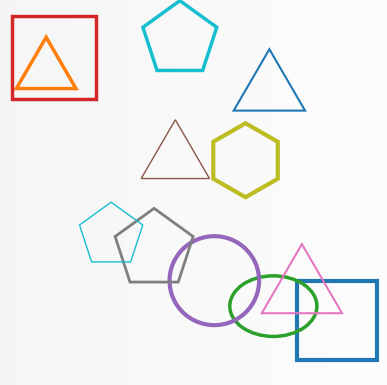[{"shape": "square", "thickness": 3, "radius": 0.52, "center": [0.87, 0.168]}, {"shape": "triangle", "thickness": 1.5, "radius": 0.53, "center": [0.695, 0.766]}, {"shape": "triangle", "thickness": 2.5, "radius": 0.44, "center": [0.119, 0.814]}, {"shape": "oval", "thickness": 2.5, "radius": 0.56, "center": [0.705, 0.205]}, {"shape": "square", "thickness": 2.5, "radius": 0.54, "center": [0.14, 0.85]}, {"shape": "circle", "thickness": 3, "radius": 0.58, "center": [0.553, 0.271]}, {"shape": "triangle", "thickness": 1, "radius": 0.51, "center": [0.452, 0.587]}, {"shape": "triangle", "thickness": 1.5, "radius": 0.6, "center": [0.779, 0.246]}, {"shape": "pentagon", "thickness": 2, "radius": 0.53, "center": [0.398, 0.353]}, {"shape": "hexagon", "thickness": 3, "radius": 0.48, "center": [0.634, 0.584]}, {"shape": "pentagon", "thickness": 2.5, "radius": 0.5, "center": [0.464, 0.898]}, {"shape": "pentagon", "thickness": 1, "radius": 0.43, "center": [0.287, 0.389]}]